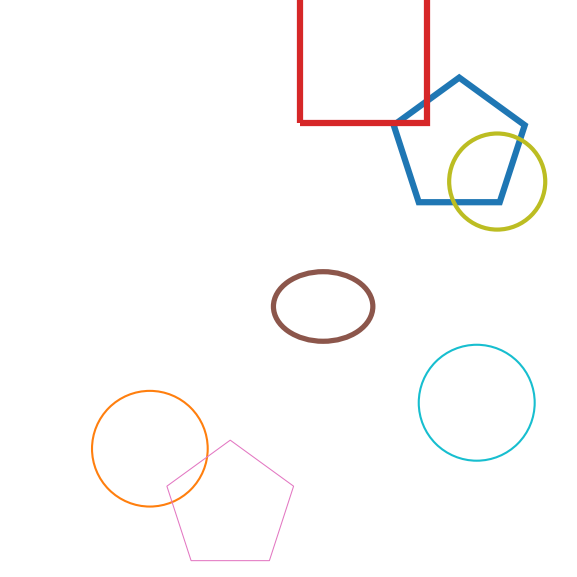[{"shape": "pentagon", "thickness": 3, "radius": 0.6, "center": [0.795, 0.745]}, {"shape": "circle", "thickness": 1, "radius": 0.5, "center": [0.259, 0.222]}, {"shape": "square", "thickness": 3, "radius": 0.55, "center": [0.629, 0.896]}, {"shape": "oval", "thickness": 2.5, "radius": 0.43, "center": [0.56, 0.468]}, {"shape": "pentagon", "thickness": 0.5, "radius": 0.58, "center": [0.399, 0.122]}, {"shape": "circle", "thickness": 2, "radius": 0.42, "center": [0.861, 0.685]}, {"shape": "circle", "thickness": 1, "radius": 0.5, "center": [0.825, 0.302]}]